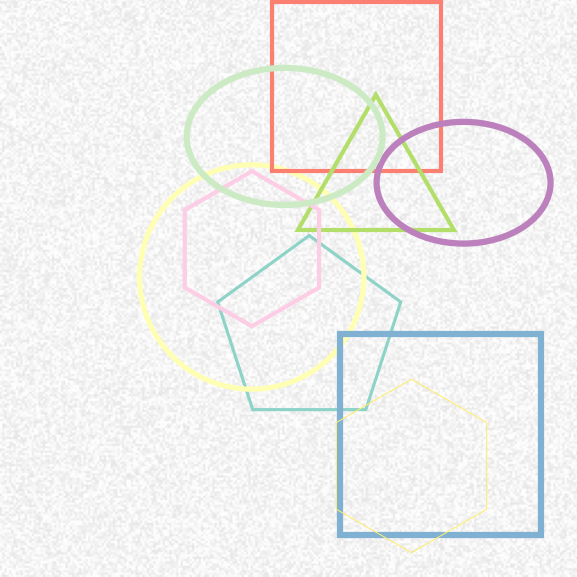[{"shape": "pentagon", "thickness": 1.5, "radius": 0.83, "center": [0.536, 0.425]}, {"shape": "circle", "thickness": 2.5, "radius": 0.97, "center": [0.436, 0.52]}, {"shape": "square", "thickness": 2, "radius": 0.73, "center": [0.617, 0.85]}, {"shape": "square", "thickness": 3, "radius": 0.87, "center": [0.763, 0.247]}, {"shape": "triangle", "thickness": 2, "radius": 0.78, "center": [0.651, 0.679]}, {"shape": "hexagon", "thickness": 2, "radius": 0.67, "center": [0.436, 0.568]}, {"shape": "oval", "thickness": 3, "radius": 0.75, "center": [0.803, 0.683]}, {"shape": "oval", "thickness": 3, "radius": 0.85, "center": [0.493, 0.763]}, {"shape": "hexagon", "thickness": 0.5, "radius": 0.75, "center": [0.712, 0.192]}]